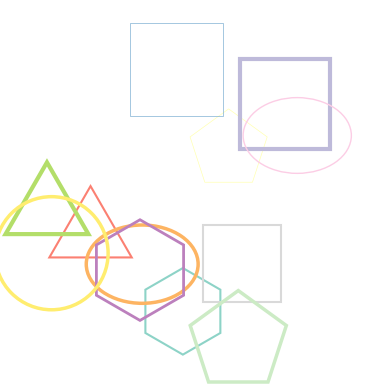[{"shape": "hexagon", "thickness": 1.5, "radius": 0.56, "center": [0.475, 0.191]}, {"shape": "pentagon", "thickness": 0.5, "radius": 0.53, "center": [0.594, 0.612]}, {"shape": "square", "thickness": 3, "radius": 0.58, "center": [0.739, 0.73]}, {"shape": "triangle", "thickness": 1.5, "radius": 0.62, "center": [0.235, 0.393]}, {"shape": "square", "thickness": 0.5, "radius": 0.6, "center": [0.458, 0.82]}, {"shape": "oval", "thickness": 2.5, "radius": 0.73, "center": [0.369, 0.314]}, {"shape": "triangle", "thickness": 3, "radius": 0.62, "center": [0.122, 0.454]}, {"shape": "oval", "thickness": 1, "radius": 0.7, "center": [0.772, 0.648]}, {"shape": "square", "thickness": 1.5, "radius": 0.5, "center": [0.629, 0.316]}, {"shape": "hexagon", "thickness": 2, "radius": 0.65, "center": [0.364, 0.298]}, {"shape": "pentagon", "thickness": 2.5, "radius": 0.66, "center": [0.619, 0.114]}, {"shape": "circle", "thickness": 2.5, "radius": 0.73, "center": [0.134, 0.342]}]